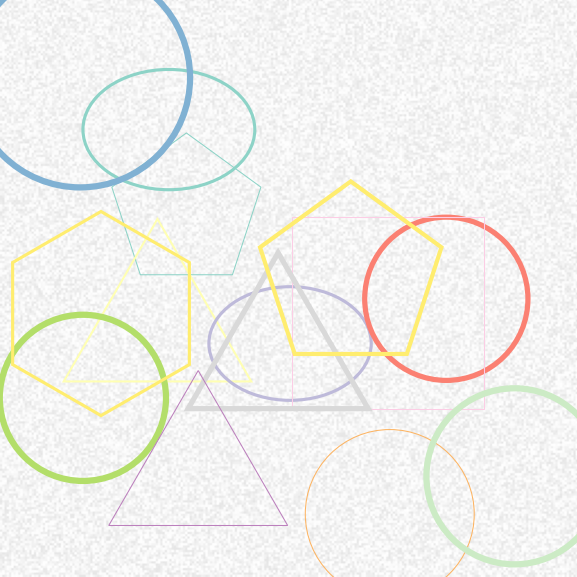[{"shape": "pentagon", "thickness": 0.5, "radius": 0.68, "center": [0.323, 0.633]}, {"shape": "oval", "thickness": 1.5, "radius": 0.74, "center": [0.292, 0.775]}, {"shape": "triangle", "thickness": 1, "radius": 0.94, "center": [0.273, 0.432]}, {"shape": "oval", "thickness": 1.5, "radius": 0.7, "center": [0.502, 0.404]}, {"shape": "circle", "thickness": 2.5, "radius": 0.71, "center": [0.773, 0.482]}, {"shape": "circle", "thickness": 3, "radius": 0.95, "center": [0.139, 0.865]}, {"shape": "circle", "thickness": 0.5, "radius": 0.73, "center": [0.675, 0.109]}, {"shape": "circle", "thickness": 3, "radius": 0.72, "center": [0.144, 0.31]}, {"shape": "square", "thickness": 0.5, "radius": 0.83, "center": [0.672, 0.457]}, {"shape": "triangle", "thickness": 2.5, "radius": 0.9, "center": [0.482, 0.381]}, {"shape": "triangle", "thickness": 0.5, "radius": 0.89, "center": [0.343, 0.179]}, {"shape": "circle", "thickness": 3, "radius": 0.76, "center": [0.891, 0.174]}, {"shape": "hexagon", "thickness": 1.5, "radius": 0.88, "center": [0.175, 0.456]}, {"shape": "pentagon", "thickness": 2, "radius": 0.83, "center": [0.607, 0.52]}]